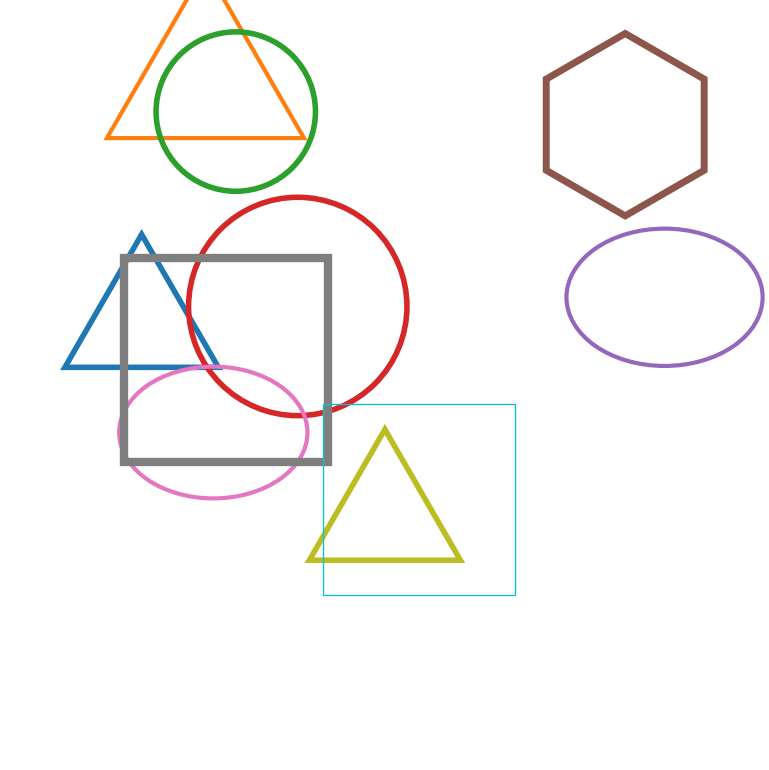[{"shape": "triangle", "thickness": 2, "radius": 0.58, "center": [0.184, 0.58]}, {"shape": "triangle", "thickness": 1.5, "radius": 0.74, "center": [0.267, 0.895]}, {"shape": "circle", "thickness": 2, "radius": 0.52, "center": [0.306, 0.855]}, {"shape": "circle", "thickness": 2, "radius": 0.71, "center": [0.387, 0.602]}, {"shape": "oval", "thickness": 1.5, "radius": 0.64, "center": [0.863, 0.614]}, {"shape": "hexagon", "thickness": 2.5, "radius": 0.59, "center": [0.812, 0.838]}, {"shape": "oval", "thickness": 1.5, "radius": 0.61, "center": [0.277, 0.438]}, {"shape": "square", "thickness": 3, "radius": 0.66, "center": [0.294, 0.533]}, {"shape": "triangle", "thickness": 2, "radius": 0.57, "center": [0.5, 0.329]}, {"shape": "square", "thickness": 0.5, "radius": 0.62, "center": [0.544, 0.351]}]